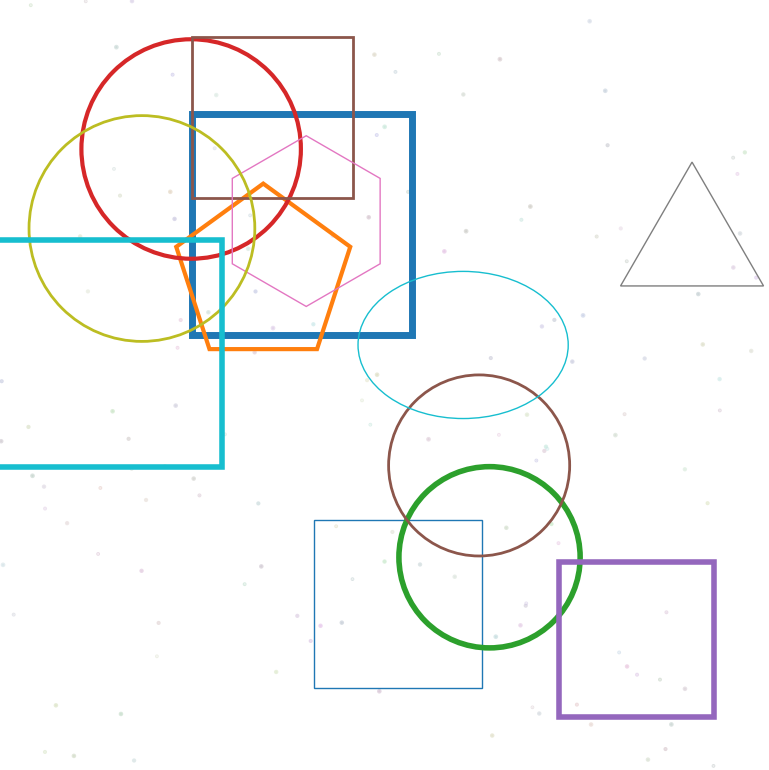[{"shape": "square", "thickness": 0.5, "radius": 0.55, "center": [0.517, 0.215]}, {"shape": "square", "thickness": 2.5, "radius": 0.72, "center": [0.393, 0.708]}, {"shape": "pentagon", "thickness": 1.5, "radius": 0.59, "center": [0.342, 0.643]}, {"shape": "circle", "thickness": 2, "radius": 0.59, "center": [0.636, 0.276]}, {"shape": "circle", "thickness": 1.5, "radius": 0.71, "center": [0.248, 0.806]}, {"shape": "square", "thickness": 2, "radius": 0.5, "center": [0.827, 0.17]}, {"shape": "circle", "thickness": 1, "radius": 0.59, "center": [0.622, 0.396]}, {"shape": "square", "thickness": 1, "radius": 0.52, "center": [0.354, 0.848]}, {"shape": "hexagon", "thickness": 0.5, "radius": 0.55, "center": [0.398, 0.713]}, {"shape": "triangle", "thickness": 0.5, "radius": 0.54, "center": [0.899, 0.682]}, {"shape": "circle", "thickness": 1, "radius": 0.73, "center": [0.184, 0.703]}, {"shape": "square", "thickness": 2, "radius": 0.74, "center": [0.141, 0.541]}, {"shape": "oval", "thickness": 0.5, "radius": 0.68, "center": [0.601, 0.552]}]